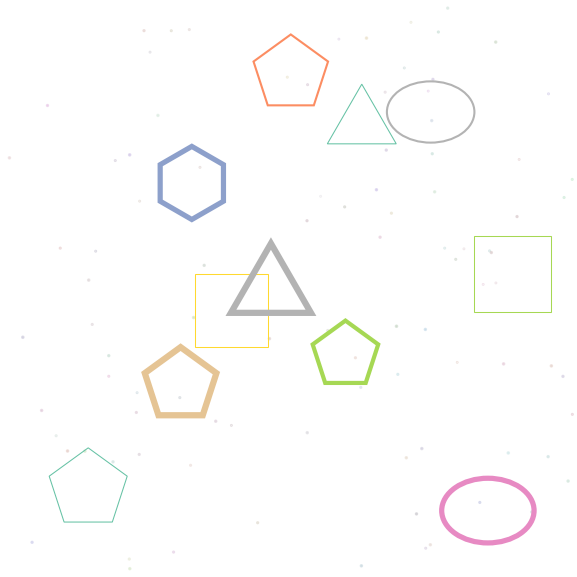[{"shape": "pentagon", "thickness": 0.5, "radius": 0.36, "center": [0.153, 0.153]}, {"shape": "triangle", "thickness": 0.5, "radius": 0.34, "center": [0.626, 0.785]}, {"shape": "pentagon", "thickness": 1, "radius": 0.34, "center": [0.504, 0.872]}, {"shape": "hexagon", "thickness": 2.5, "radius": 0.32, "center": [0.332, 0.682]}, {"shape": "oval", "thickness": 2.5, "radius": 0.4, "center": [0.845, 0.115]}, {"shape": "square", "thickness": 0.5, "radius": 0.33, "center": [0.887, 0.525]}, {"shape": "pentagon", "thickness": 2, "radius": 0.3, "center": [0.598, 0.384]}, {"shape": "square", "thickness": 0.5, "radius": 0.32, "center": [0.4, 0.461]}, {"shape": "pentagon", "thickness": 3, "radius": 0.33, "center": [0.313, 0.333]}, {"shape": "oval", "thickness": 1, "radius": 0.38, "center": [0.746, 0.805]}, {"shape": "triangle", "thickness": 3, "radius": 0.4, "center": [0.469, 0.497]}]